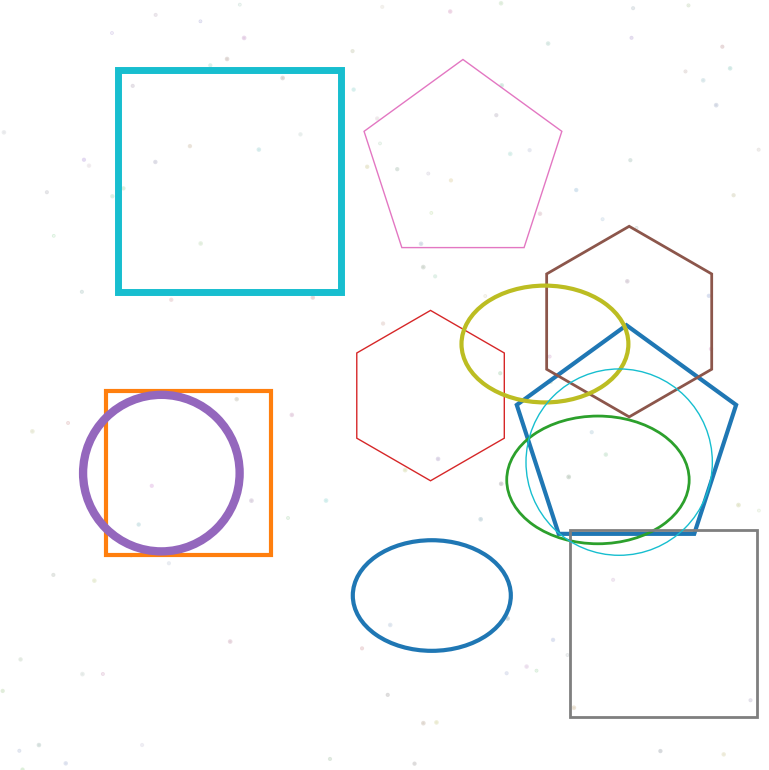[{"shape": "oval", "thickness": 1.5, "radius": 0.51, "center": [0.561, 0.227]}, {"shape": "pentagon", "thickness": 1.5, "radius": 0.75, "center": [0.814, 0.428]}, {"shape": "square", "thickness": 1.5, "radius": 0.53, "center": [0.245, 0.386]}, {"shape": "oval", "thickness": 1, "radius": 0.59, "center": [0.777, 0.377]}, {"shape": "hexagon", "thickness": 0.5, "radius": 0.55, "center": [0.559, 0.486]}, {"shape": "circle", "thickness": 3, "radius": 0.51, "center": [0.21, 0.386]}, {"shape": "hexagon", "thickness": 1, "radius": 0.62, "center": [0.817, 0.582]}, {"shape": "pentagon", "thickness": 0.5, "radius": 0.68, "center": [0.601, 0.788]}, {"shape": "square", "thickness": 1, "radius": 0.61, "center": [0.862, 0.19]}, {"shape": "oval", "thickness": 1.5, "radius": 0.54, "center": [0.708, 0.553]}, {"shape": "circle", "thickness": 0.5, "radius": 0.61, "center": [0.804, 0.4]}, {"shape": "square", "thickness": 2.5, "radius": 0.72, "center": [0.298, 0.765]}]